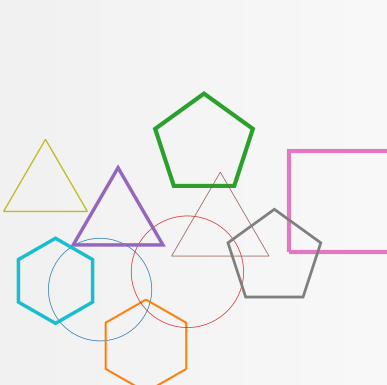[{"shape": "circle", "thickness": 0.5, "radius": 0.67, "center": [0.258, 0.248]}, {"shape": "hexagon", "thickness": 1.5, "radius": 0.6, "center": [0.377, 0.102]}, {"shape": "pentagon", "thickness": 3, "radius": 0.66, "center": [0.526, 0.624]}, {"shape": "circle", "thickness": 0.5, "radius": 0.72, "center": [0.484, 0.294]}, {"shape": "triangle", "thickness": 2.5, "radius": 0.67, "center": [0.305, 0.431]}, {"shape": "triangle", "thickness": 0.5, "radius": 0.73, "center": [0.569, 0.408]}, {"shape": "square", "thickness": 3, "radius": 0.65, "center": [0.877, 0.476]}, {"shape": "pentagon", "thickness": 2, "radius": 0.63, "center": [0.708, 0.33]}, {"shape": "triangle", "thickness": 1, "radius": 0.62, "center": [0.117, 0.513]}, {"shape": "hexagon", "thickness": 2.5, "radius": 0.55, "center": [0.143, 0.271]}]